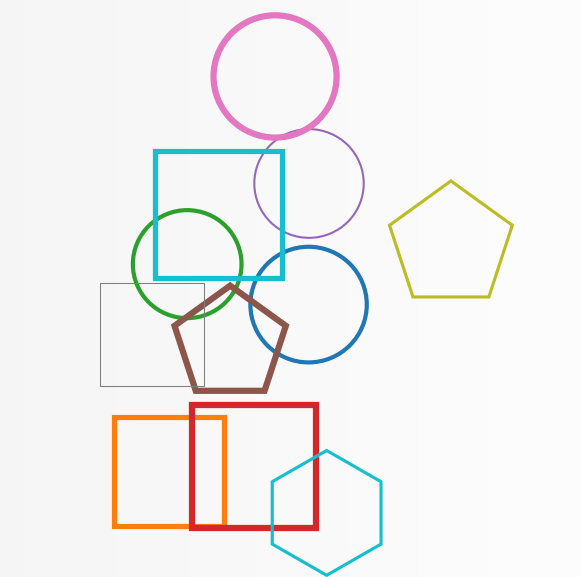[{"shape": "circle", "thickness": 2, "radius": 0.5, "center": [0.531, 0.472]}, {"shape": "square", "thickness": 2.5, "radius": 0.48, "center": [0.291, 0.183]}, {"shape": "circle", "thickness": 2, "radius": 0.47, "center": [0.322, 0.542]}, {"shape": "square", "thickness": 3, "radius": 0.53, "center": [0.437, 0.191]}, {"shape": "circle", "thickness": 1, "radius": 0.47, "center": [0.532, 0.681]}, {"shape": "pentagon", "thickness": 3, "radius": 0.5, "center": [0.396, 0.404]}, {"shape": "circle", "thickness": 3, "radius": 0.53, "center": [0.473, 0.867]}, {"shape": "square", "thickness": 0.5, "radius": 0.45, "center": [0.261, 0.42]}, {"shape": "pentagon", "thickness": 1.5, "radius": 0.56, "center": [0.776, 0.575]}, {"shape": "hexagon", "thickness": 1.5, "radius": 0.54, "center": [0.562, 0.111]}, {"shape": "square", "thickness": 2.5, "radius": 0.55, "center": [0.376, 0.628]}]